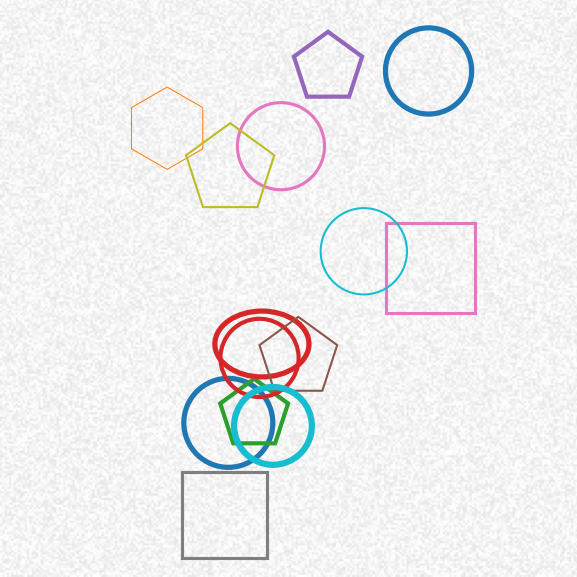[{"shape": "circle", "thickness": 2.5, "radius": 0.39, "center": [0.395, 0.267]}, {"shape": "circle", "thickness": 2.5, "radius": 0.37, "center": [0.742, 0.876]}, {"shape": "hexagon", "thickness": 0.5, "radius": 0.36, "center": [0.289, 0.777]}, {"shape": "pentagon", "thickness": 2, "radius": 0.31, "center": [0.44, 0.281]}, {"shape": "circle", "thickness": 2, "radius": 0.34, "center": [0.449, 0.379]}, {"shape": "oval", "thickness": 2.5, "radius": 0.41, "center": [0.454, 0.403]}, {"shape": "pentagon", "thickness": 2, "radius": 0.31, "center": [0.568, 0.882]}, {"shape": "pentagon", "thickness": 1, "radius": 0.35, "center": [0.517, 0.38]}, {"shape": "square", "thickness": 1.5, "radius": 0.39, "center": [0.745, 0.535]}, {"shape": "circle", "thickness": 1.5, "radius": 0.38, "center": [0.486, 0.746]}, {"shape": "square", "thickness": 1.5, "radius": 0.37, "center": [0.389, 0.108]}, {"shape": "pentagon", "thickness": 1, "radius": 0.4, "center": [0.399, 0.706]}, {"shape": "circle", "thickness": 3, "radius": 0.34, "center": [0.473, 0.262]}, {"shape": "circle", "thickness": 1, "radius": 0.37, "center": [0.63, 0.564]}]